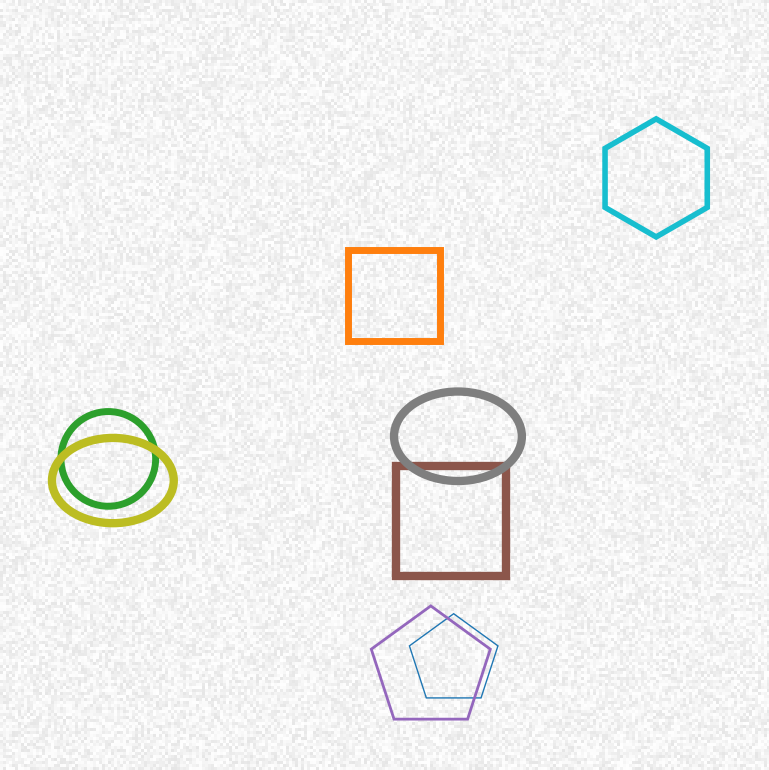[{"shape": "pentagon", "thickness": 0.5, "radius": 0.3, "center": [0.589, 0.143]}, {"shape": "square", "thickness": 2.5, "radius": 0.3, "center": [0.512, 0.616]}, {"shape": "circle", "thickness": 2.5, "radius": 0.31, "center": [0.141, 0.404]}, {"shape": "pentagon", "thickness": 1, "radius": 0.41, "center": [0.559, 0.132]}, {"shape": "square", "thickness": 3, "radius": 0.36, "center": [0.586, 0.323]}, {"shape": "oval", "thickness": 3, "radius": 0.42, "center": [0.595, 0.433]}, {"shape": "oval", "thickness": 3, "radius": 0.4, "center": [0.147, 0.376]}, {"shape": "hexagon", "thickness": 2, "radius": 0.38, "center": [0.852, 0.769]}]